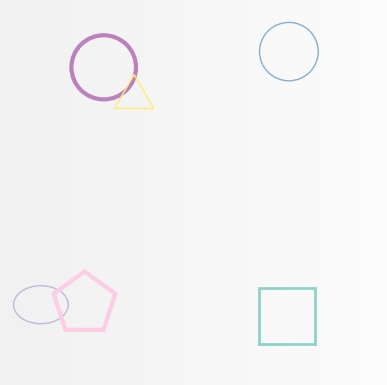[{"shape": "square", "thickness": 2, "radius": 0.37, "center": [0.74, 0.179]}, {"shape": "oval", "thickness": 1, "radius": 0.35, "center": [0.106, 0.209]}, {"shape": "circle", "thickness": 1, "radius": 0.38, "center": [0.746, 0.866]}, {"shape": "pentagon", "thickness": 3, "radius": 0.42, "center": [0.218, 0.211]}, {"shape": "circle", "thickness": 3, "radius": 0.42, "center": [0.268, 0.825]}, {"shape": "triangle", "thickness": 1, "radius": 0.29, "center": [0.346, 0.748]}]